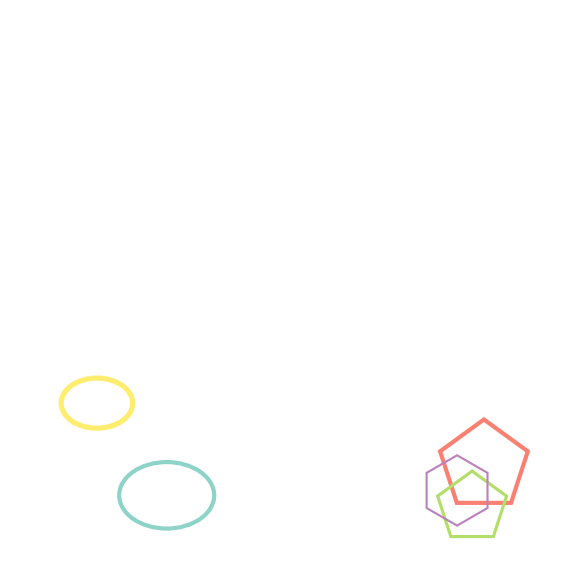[{"shape": "oval", "thickness": 2, "radius": 0.41, "center": [0.289, 0.141]}, {"shape": "pentagon", "thickness": 2, "radius": 0.4, "center": [0.838, 0.193]}, {"shape": "pentagon", "thickness": 1.5, "radius": 0.31, "center": [0.817, 0.121]}, {"shape": "hexagon", "thickness": 1, "radius": 0.3, "center": [0.791, 0.15]}, {"shape": "oval", "thickness": 2.5, "radius": 0.31, "center": [0.168, 0.301]}]